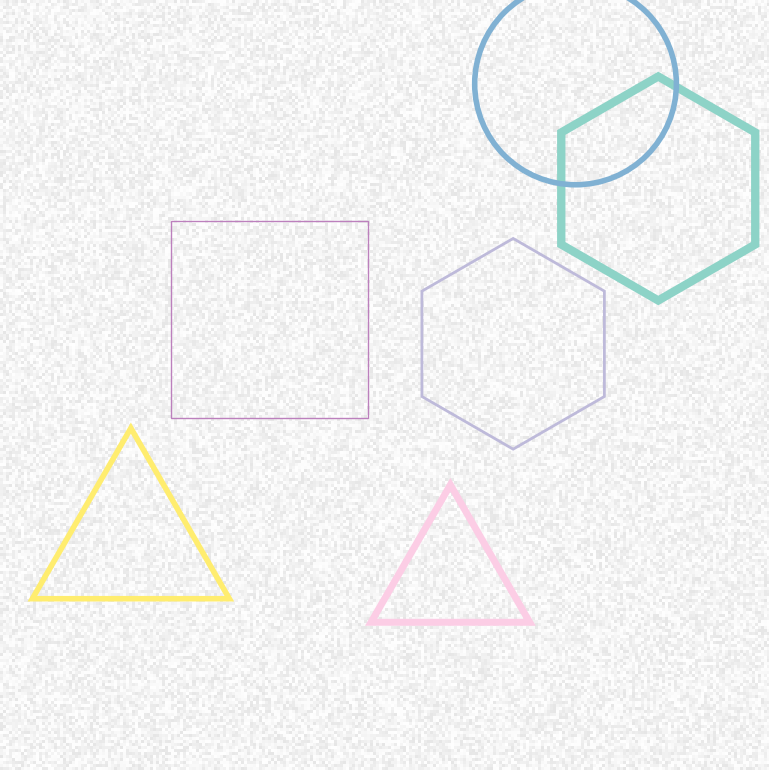[{"shape": "hexagon", "thickness": 3, "radius": 0.73, "center": [0.855, 0.755]}, {"shape": "hexagon", "thickness": 1, "radius": 0.68, "center": [0.666, 0.553]}, {"shape": "circle", "thickness": 2, "radius": 0.65, "center": [0.747, 0.891]}, {"shape": "triangle", "thickness": 2.5, "radius": 0.59, "center": [0.585, 0.251]}, {"shape": "square", "thickness": 0.5, "radius": 0.64, "center": [0.35, 0.585]}, {"shape": "triangle", "thickness": 2, "radius": 0.74, "center": [0.17, 0.296]}]